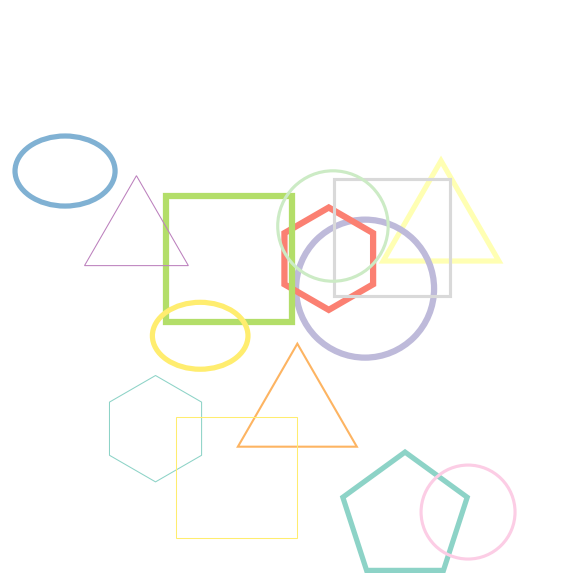[{"shape": "pentagon", "thickness": 2.5, "radius": 0.57, "center": [0.701, 0.103]}, {"shape": "hexagon", "thickness": 0.5, "radius": 0.46, "center": [0.269, 0.257]}, {"shape": "triangle", "thickness": 2.5, "radius": 0.58, "center": [0.764, 0.605]}, {"shape": "circle", "thickness": 3, "radius": 0.6, "center": [0.632, 0.499]}, {"shape": "hexagon", "thickness": 3, "radius": 0.44, "center": [0.569, 0.551]}, {"shape": "oval", "thickness": 2.5, "radius": 0.43, "center": [0.113, 0.703]}, {"shape": "triangle", "thickness": 1, "radius": 0.59, "center": [0.515, 0.285]}, {"shape": "square", "thickness": 3, "radius": 0.54, "center": [0.396, 0.551]}, {"shape": "circle", "thickness": 1.5, "radius": 0.41, "center": [0.81, 0.112]}, {"shape": "square", "thickness": 1.5, "radius": 0.51, "center": [0.679, 0.588]}, {"shape": "triangle", "thickness": 0.5, "radius": 0.52, "center": [0.236, 0.591]}, {"shape": "circle", "thickness": 1.5, "radius": 0.48, "center": [0.577, 0.608]}, {"shape": "oval", "thickness": 2.5, "radius": 0.41, "center": [0.347, 0.418]}, {"shape": "square", "thickness": 0.5, "radius": 0.52, "center": [0.41, 0.172]}]